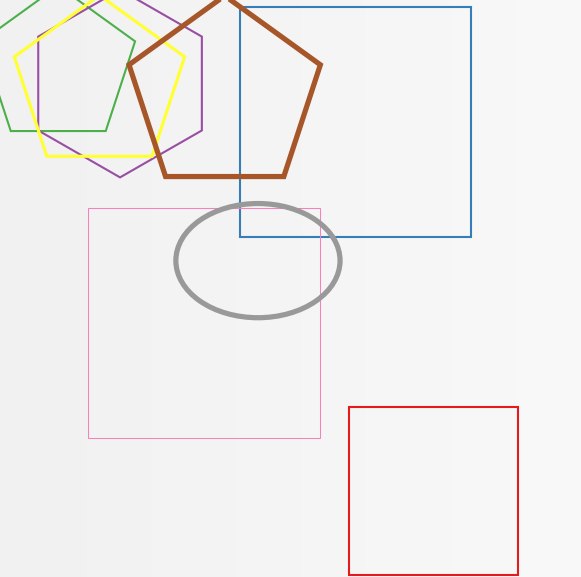[{"shape": "square", "thickness": 1, "radius": 0.73, "center": [0.746, 0.149]}, {"shape": "square", "thickness": 1, "radius": 0.99, "center": [0.611, 0.788]}, {"shape": "pentagon", "thickness": 1, "radius": 0.69, "center": [0.1, 0.885]}, {"shape": "hexagon", "thickness": 1, "radius": 0.81, "center": [0.207, 0.854]}, {"shape": "pentagon", "thickness": 1.5, "radius": 0.77, "center": [0.171, 0.853]}, {"shape": "pentagon", "thickness": 2.5, "radius": 0.87, "center": [0.387, 0.833]}, {"shape": "square", "thickness": 0.5, "radius": 1.0, "center": [0.351, 0.44]}, {"shape": "oval", "thickness": 2.5, "radius": 0.71, "center": [0.444, 0.548]}]